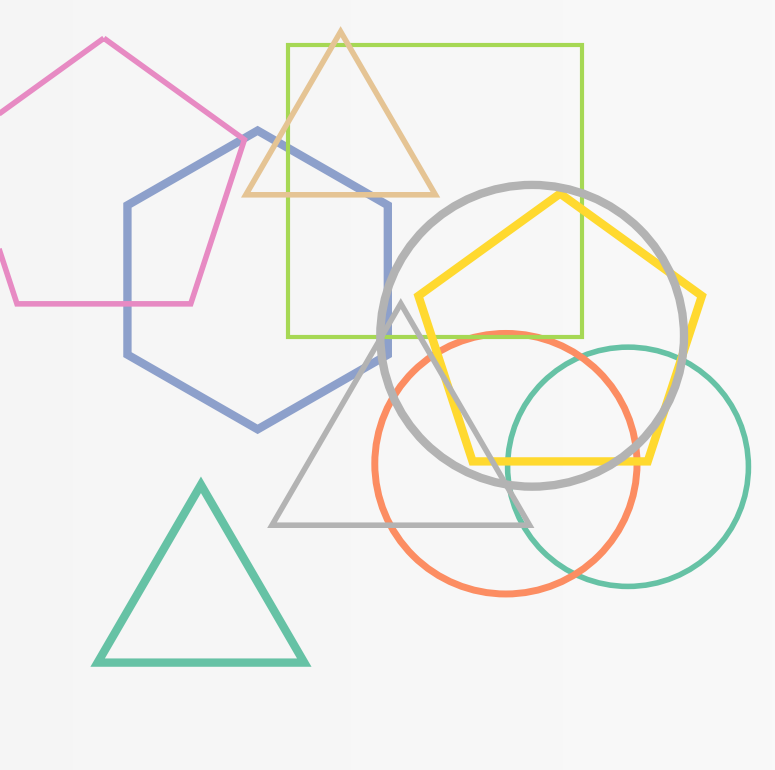[{"shape": "triangle", "thickness": 3, "radius": 0.77, "center": [0.259, 0.216]}, {"shape": "circle", "thickness": 2, "radius": 0.78, "center": [0.81, 0.394]}, {"shape": "circle", "thickness": 2.5, "radius": 0.85, "center": [0.653, 0.398]}, {"shape": "hexagon", "thickness": 3, "radius": 0.97, "center": [0.332, 0.636]}, {"shape": "pentagon", "thickness": 2, "radius": 0.95, "center": [0.134, 0.76]}, {"shape": "square", "thickness": 1.5, "radius": 0.95, "center": [0.561, 0.752]}, {"shape": "pentagon", "thickness": 3, "radius": 0.96, "center": [0.723, 0.556]}, {"shape": "triangle", "thickness": 2, "radius": 0.71, "center": [0.44, 0.818]}, {"shape": "circle", "thickness": 3, "radius": 0.98, "center": [0.687, 0.564]}, {"shape": "triangle", "thickness": 2, "radius": 0.96, "center": [0.517, 0.414]}]